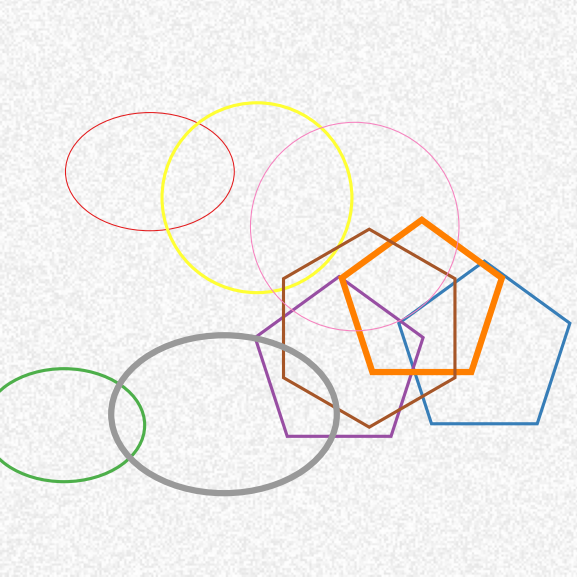[{"shape": "oval", "thickness": 0.5, "radius": 0.73, "center": [0.26, 0.702]}, {"shape": "pentagon", "thickness": 1.5, "radius": 0.78, "center": [0.839, 0.391]}, {"shape": "oval", "thickness": 1.5, "radius": 0.7, "center": [0.111, 0.263]}, {"shape": "pentagon", "thickness": 1.5, "radius": 0.76, "center": [0.587, 0.367]}, {"shape": "pentagon", "thickness": 3, "radius": 0.73, "center": [0.73, 0.473]}, {"shape": "circle", "thickness": 1.5, "radius": 0.82, "center": [0.445, 0.657]}, {"shape": "hexagon", "thickness": 1.5, "radius": 0.86, "center": [0.639, 0.431]}, {"shape": "circle", "thickness": 0.5, "radius": 0.9, "center": [0.614, 0.607]}, {"shape": "oval", "thickness": 3, "radius": 0.98, "center": [0.388, 0.282]}]